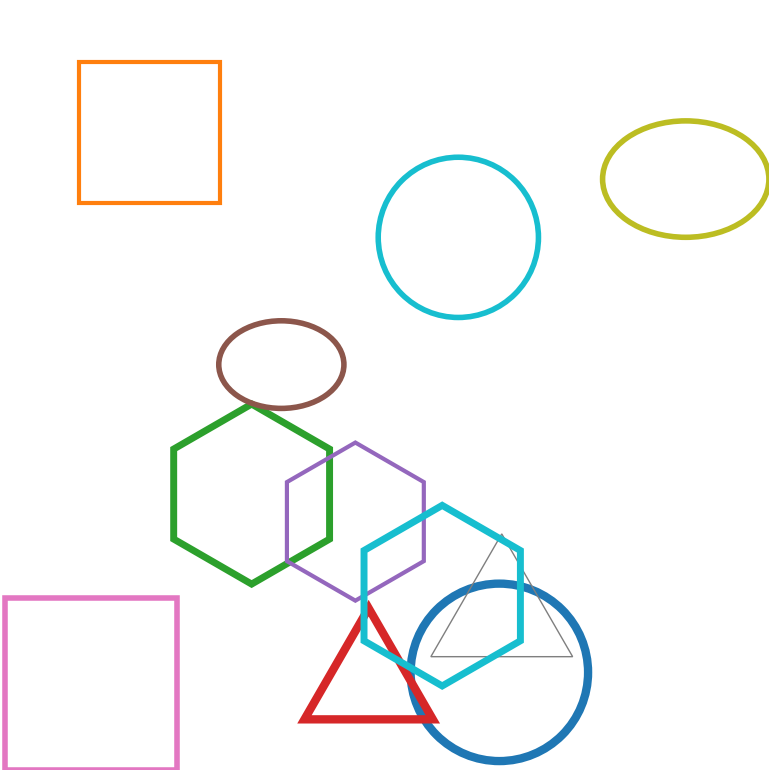[{"shape": "circle", "thickness": 3, "radius": 0.58, "center": [0.649, 0.127]}, {"shape": "square", "thickness": 1.5, "radius": 0.46, "center": [0.194, 0.828]}, {"shape": "hexagon", "thickness": 2.5, "radius": 0.58, "center": [0.327, 0.358]}, {"shape": "triangle", "thickness": 3, "radius": 0.48, "center": [0.479, 0.114]}, {"shape": "hexagon", "thickness": 1.5, "radius": 0.51, "center": [0.462, 0.323]}, {"shape": "oval", "thickness": 2, "radius": 0.41, "center": [0.365, 0.526]}, {"shape": "square", "thickness": 2, "radius": 0.56, "center": [0.118, 0.112]}, {"shape": "triangle", "thickness": 0.5, "radius": 0.53, "center": [0.652, 0.2]}, {"shape": "oval", "thickness": 2, "radius": 0.54, "center": [0.891, 0.767]}, {"shape": "circle", "thickness": 2, "radius": 0.52, "center": [0.595, 0.692]}, {"shape": "hexagon", "thickness": 2.5, "radius": 0.59, "center": [0.574, 0.226]}]